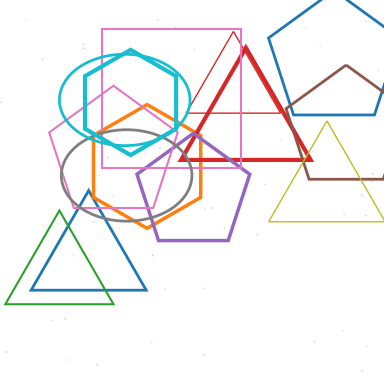[{"shape": "triangle", "thickness": 2, "radius": 0.86, "center": [0.23, 0.333]}, {"shape": "pentagon", "thickness": 2, "radius": 0.89, "center": [0.868, 0.846]}, {"shape": "hexagon", "thickness": 2.5, "radius": 0.8, "center": [0.382, 0.568]}, {"shape": "triangle", "thickness": 1.5, "radius": 0.81, "center": [0.154, 0.291]}, {"shape": "triangle", "thickness": 1, "radius": 0.71, "center": [0.606, 0.777]}, {"shape": "triangle", "thickness": 3, "radius": 0.97, "center": [0.639, 0.682]}, {"shape": "pentagon", "thickness": 2.5, "radius": 0.77, "center": [0.502, 0.5]}, {"shape": "pentagon", "thickness": 2, "radius": 0.82, "center": [0.899, 0.667]}, {"shape": "square", "thickness": 1.5, "radius": 0.9, "center": [0.445, 0.744]}, {"shape": "pentagon", "thickness": 1.5, "radius": 0.88, "center": [0.295, 0.602]}, {"shape": "oval", "thickness": 2, "radius": 0.85, "center": [0.329, 0.544]}, {"shape": "triangle", "thickness": 1, "radius": 0.87, "center": [0.849, 0.511]}, {"shape": "oval", "thickness": 2, "radius": 0.85, "center": [0.324, 0.74]}, {"shape": "hexagon", "thickness": 3, "radius": 0.68, "center": [0.339, 0.734]}]